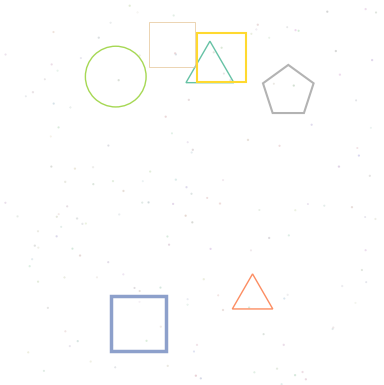[{"shape": "triangle", "thickness": 1, "radius": 0.36, "center": [0.545, 0.821]}, {"shape": "triangle", "thickness": 1, "radius": 0.3, "center": [0.656, 0.228]}, {"shape": "square", "thickness": 2.5, "radius": 0.36, "center": [0.359, 0.16]}, {"shape": "circle", "thickness": 1, "radius": 0.39, "center": [0.301, 0.801]}, {"shape": "square", "thickness": 1.5, "radius": 0.32, "center": [0.575, 0.851]}, {"shape": "square", "thickness": 0.5, "radius": 0.3, "center": [0.447, 0.884]}, {"shape": "pentagon", "thickness": 1.5, "radius": 0.35, "center": [0.749, 0.762]}]